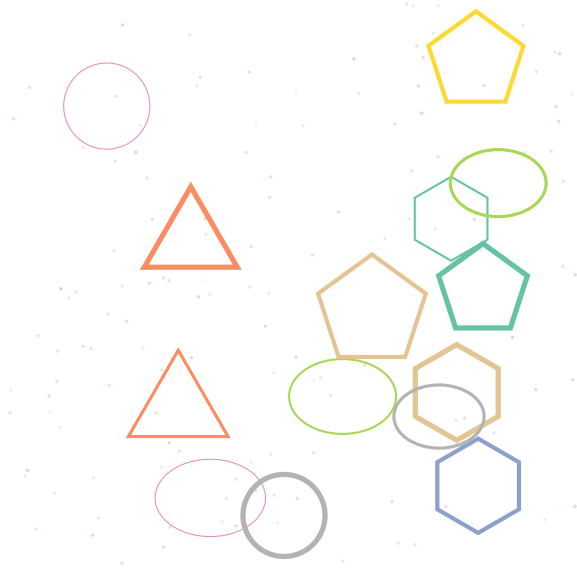[{"shape": "pentagon", "thickness": 2.5, "radius": 0.4, "center": [0.836, 0.497]}, {"shape": "hexagon", "thickness": 1, "radius": 0.36, "center": [0.781, 0.62]}, {"shape": "triangle", "thickness": 2.5, "radius": 0.46, "center": [0.33, 0.583]}, {"shape": "triangle", "thickness": 1.5, "radius": 0.5, "center": [0.309, 0.293]}, {"shape": "hexagon", "thickness": 2, "radius": 0.41, "center": [0.828, 0.158]}, {"shape": "circle", "thickness": 0.5, "radius": 0.37, "center": [0.185, 0.815]}, {"shape": "oval", "thickness": 0.5, "radius": 0.48, "center": [0.364, 0.137]}, {"shape": "oval", "thickness": 1, "radius": 0.46, "center": [0.593, 0.313]}, {"shape": "oval", "thickness": 1.5, "radius": 0.41, "center": [0.863, 0.682]}, {"shape": "pentagon", "thickness": 2, "radius": 0.43, "center": [0.824, 0.893]}, {"shape": "pentagon", "thickness": 2, "radius": 0.49, "center": [0.644, 0.46]}, {"shape": "hexagon", "thickness": 2.5, "radius": 0.41, "center": [0.791, 0.32]}, {"shape": "circle", "thickness": 2.5, "radius": 0.36, "center": [0.492, 0.107]}, {"shape": "oval", "thickness": 1.5, "radius": 0.39, "center": [0.76, 0.278]}]